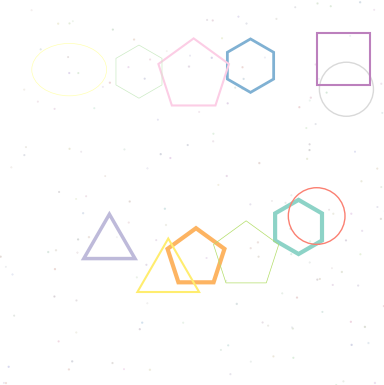[{"shape": "hexagon", "thickness": 3, "radius": 0.35, "center": [0.775, 0.411]}, {"shape": "oval", "thickness": 0.5, "radius": 0.49, "center": [0.18, 0.819]}, {"shape": "triangle", "thickness": 2.5, "radius": 0.38, "center": [0.284, 0.367]}, {"shape": "circle", "thickness": 1, "radius": 0.37, "center": [0.822, 0.439]}, {"shape": "hexagon", "thickness": 2, "radius": 0.35, "center": [0.651, 0.829]}, {"shape": "pentagon", "thickness": 3, "radius": 0.39, "center": [0.509, 0.33]}, {"shape": "pentagon", "thickness": 0.5, "radius": 0.45, "center": [0.639, 0.337]}, {"shape": "pentagon", "thickness": 1.5, "radius": 0.48, "center": [0.503, 0.804]}, {"shape": "circle", "thickness": 1, "radius": 0.35, "center": [0.9, 0.768]}, {"shape": "square", "thickness": 1.5, "radius": 0.34, "center": [0.892, 0.847]}, {"shape": "hexagon", "thickness": 0.5, "radius": 0.35, "center": [0.361, 0.814]}, {"shape": "triangle", "thickness": 1.5, "radius": 0.46, "center": [0.437, 0.288]}]